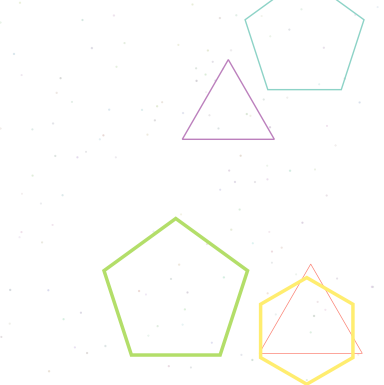[{"shape": "pentagon", "thickness": 1, "radius": 0.81, "center": [0.791, 0.899]}, {"shape": "triangle", "thickness": 0.5, "radius": 0.77, "center": [0.807, 0.159]}, {"shape": "pentagon", "thickness": 2.5, "radius": 0.98, "center": [0.457, 0.236]}, {"shape": "triangle", "thickness": 1, "radius": 0.69, "center": [0.593, 0.707]}, {"shape": "hexagon", "thickness": 2.5, "radius": 0.69, "center": [0.797, 0.14]}]